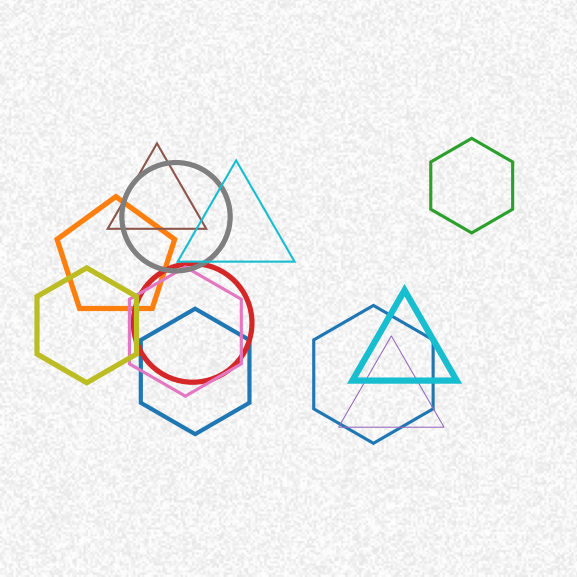[{"shape": "hexagon", "thickness": 2, "radius": 0.54, "center": [0.338, 0.356]}, {"shape": "hexagon", "thickness": 1.5, "radius": 0.6, "center": [0.647, 0.351]}, {"shape": "pentagon", "thickness": 2.5, "radius": 0.54, "center": [0.201, 0.552]}, {"shape": "hexagon", "thickness": 1.5, "radius": 0.41, "center": [0.817, 0.678]}, {"shape": "circle", "thickness": 2.5, "radius": 0.51, "center": [0.334, 0.44]}, {"shape": "triangle", "thickness": 0.5, "radius": 0.53, "center": [0.678, 0.312]}, {"shape": "triangle", "thickness": 1, "radius": 0.49, "center": [0.272, 0.652]}, {"shape": "hexagon", "thickness": 1.5, "radius": 0.56, "center": [0.321, 0.425]}, {"shape": "circle", "thickness": 2.5, "radius": 0.47, "center": [0.305, 0.624]}, {"shape": "hexagon", "thickness": 2.5, "radius": 0.5, "center": [0.15, 0.436]}, {"shape": "triangle", "thickness": 3, "radius": 0.52, "center": [0.701, 0.392]}, {"shape": "triangle", "thickness": 1, "radius": 0.58, "center": [0.409, 0.605]}]